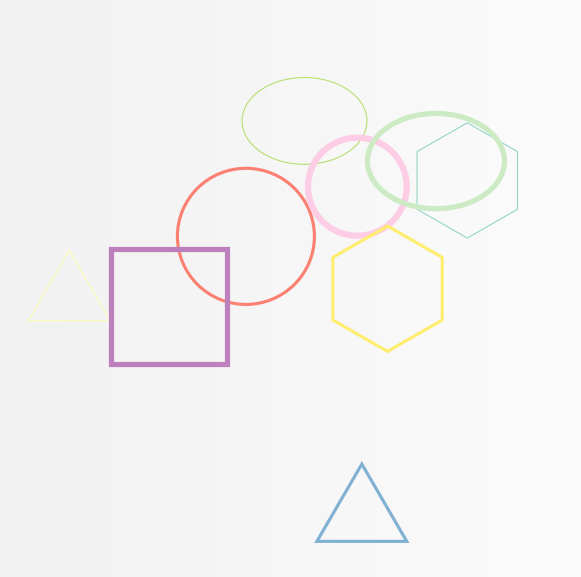[{"shape": "hexagon", "thickness": 0.5, "radius": 0.5, "center": [0.804, 0.687]}, {"shape": "triangle", "thickness": 0.5, "radius": 0.41, "center": [0.119, 0.484]}, {"shape": "circle", "thickness": 1.5, "radius": 0.59, "center": [0.423, 0.59]}, {"shape": "triangle", "thickness": 1.5, "radius": 0.45, "center": [0.623, 0.106]}, {"shape": "oval", "thickness": 0.5, "radius": 0.54, "center": [0.524, 0.79]}, {"shape": "circle", "thickness": 3, "radius": 0.42, "center": [0.615, 0.676]}, {"shape": "square", "thickness": 2.5, "radius": 0.5, "center": [0.29, 0.468]}, {"shape": "oval", "thickness": 2.5, "radius": 0.59, "center": [0.75, 0.72]}, {"shape": "hexagon", "thickness": 1.5, "radius": 0.54, "center": [0.667, 0.499]}]